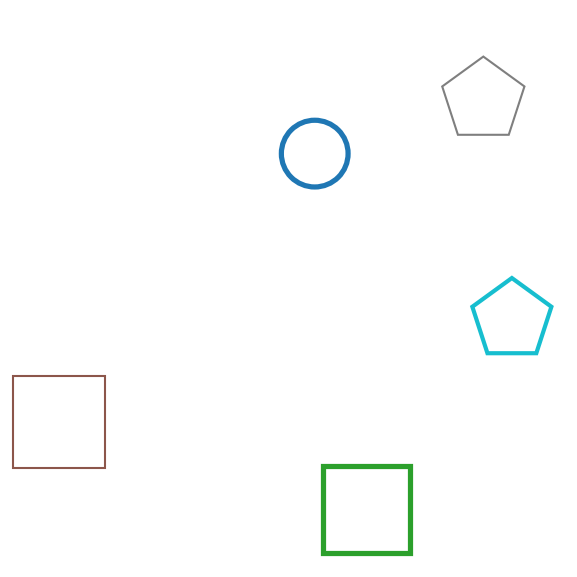[{"shape": "circle", "thickness": 2.5, "radius": 0.29, "center": [0.545, 0.733]}, {"shape": "square", "thickness": 2.5, "radius": 0.38, "center": [0.635, 0.117]}, {"shape": "square", "thickness": 1, "radius": 0.4, "center": [0.102, 0.268]}, {"shape": "pentagon", "thickness": 1, "radius": 0.37, "center": [0.837, 0.826]}, {"shape": "pentagon", "thickness": 2, "radius": 0.36, "center": [0.886, 0.446]}]